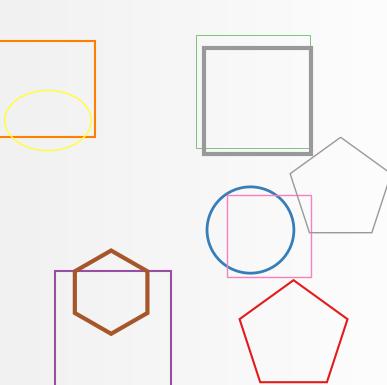[{"shape": "pentagon", "thickness": 1.5, "radius": 0.73, "center": [0.758, 0.126]}, {"shape": "circle", "thickness": 2, "radius": 0.56, "center": [0.646, 0.403]}, {"shape": "square", "thickness": 0.5, "radius": 0.74, "center": [0.652, 0.762]}, {"shape": "square", "thickness": 1.5, "radius": 0.75, "center": [0.291, 0.147]}, {"shape": "square", "thickness": 1.5, "radius": 0.63, "center": [0.12, 0.769]}, {"shape": "oval", "thickness": 1, "radius": 0.56, "center": [0.124, 0.687]}, {"shape": "hexagon", "thickness": 3, "radius": 0.54, "center": [0.287, 0.241]}, {"shape": "square", "thickness": 1, "radius": 0.54, "center": [0.694, 0.387]}, {"shape": "square", "thickness": 3, "radius": 0.69, "center": [0.664, 0.738]}, {"shape": "pentagon", "thickness": 1, "radius": 0.69, "center": [0.879, 0.506]}]